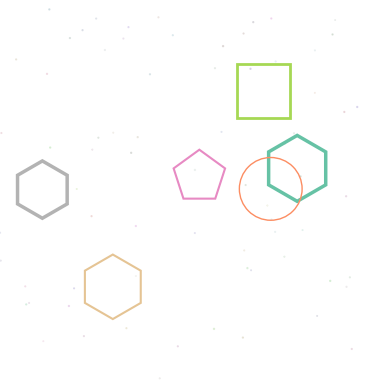[{"shape": "hexagon", "thickness": 2.5, "radius": 0.43, "center": [0.772, 0.563]}, {"shape": "circle", "thickness": 1, "radius": 0.41, "center": [0.703, 0.509]}, {"shape": "pentagon", "thickness": 1.5, "radius": 0.35, "center": [0.518, 0.541]}, {"shape": "square", "thickness": 2, "radius": 0.35, "center": [0.684, 0.764]}, {"shape": "hexagon", "thickness": 1.5, "radius": 0.42, "center": [0.293, 0.255]}, {"shape": "hexagon", "thickness": 2.5, "radius": 0.37, "center": [0.11, 0.508]}]